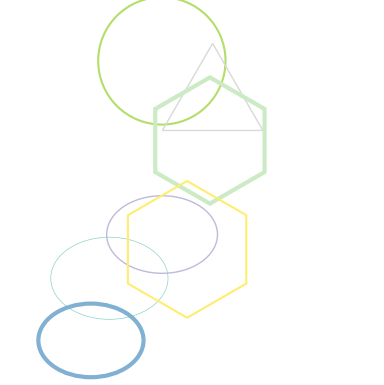[{"shape": "oval", "thickness": 0.5, "radius": 0.76, "center": [0.284, 0.277]}, {"shape": "oval", "thickness": 1, "radius": 0.72, "center": [0.421, 0.391]}, {"shape": "oval", "thickness": 3, "radius": 0.68, "center": [0.236, 0.116]}, {"shape": "circle", "thickness": 1.5, "radius": 0.83, "center": [0.42, 0.842]}, {"shape": "triangle", "thickness": 1, "radius": 0.75, "center": [0.552, 0.737]}, {"shape": "hexagon", "thickness": 3, "radius": 0.82, "center": [0.545, 0.635]}, {"shape": "hexagon", "thickness": 1.5, "radius": 0.89, "center": [0.486, 0.352]}]